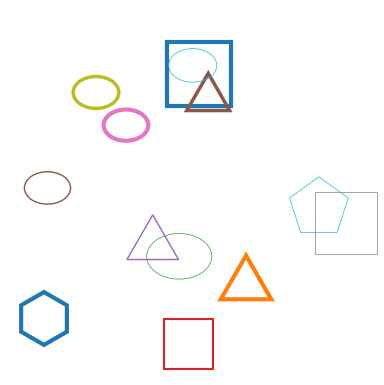[{"shape": "hexagon", "thickness": 3, "radius": 0.34, "center": [0.114, 0.173]}, {"shape": "square", "thickness": 3, "radius": 0.42, "center": [0.517, 0.808]}, {"shape": "triangle", "thickness": 3, "radius": 0.38, "center": [0.639, 0.261]}, {"shape": "oval", "thickness": 0.5, "radius": 0.42, "center": [0.465, 0.334]}, {"shape": "square", "thickness": 1.5, "radius": 0.32, "center": [0.49, 0.107]}, {"shape": "triangle", "thickness": 1, "radius": 0.39, "center": [0.397, 0.365]}, {"shape": "triangle", "thickness": 2.5, "radius": 0.32, "center": [0.541, 0.745]}, {"shape": "oval", "thickness": 1, "radius": 0.3, "center": [0.123, 0.512]}, {"shape": "oval", "thickness": 3, "radius": 0.29, "center": [0.327, 0.675]}, {"shape": "square", "thickness": 0.5, "radius": 0.4, "center": [0.899, 0.422]}, {"shape": "oval", "thickness": 2.5, "radius": 0.3, "center": [0.249, 0.76]}, {"shape": "pentagon", "thickness": 0.5, "radius": 0.4, "center": [0.828, 0.461]}, {"shape": "oval", "thickness": 0.5, "radius": 0.31, "center": [0.501, 0.83]}]